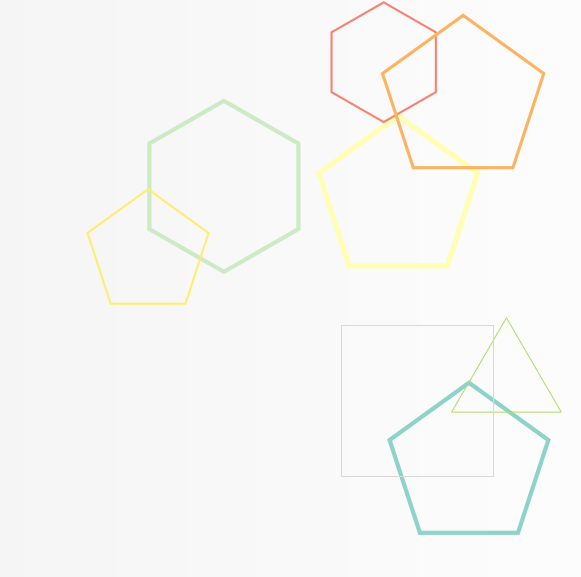[{"shape": "pentagon", "thickness": 2, "radius": 0.72, "center": [0.807, 0.193]}, {"shape": "pentagon", "thickness": 2.5, "radius": 0.72, "center": [0.685, 0.655]}, {"shape": "hexagon", "thickness": 1, "radius": 0.52, "center": [0.66, 0.891]}, {"shape": "pentagon", "thickness": 1.5, "radius": 0.73, "center": [0.797, 0.827]}, {"shape": "triangle", "thickness": 0.5, "radius": 0.54, "center": [0.871, 0.34]}, {"shape": "square", "thickness": 0.5, "radius": 0.65, "center": [0.718, 0.305]}, {"shape": "hexagon", "thickness": 2, "radius": 0.74, "center": [0.385, 0.676]}, {"shape": "pentagon", "thickness": 1, "radius": 0.55, "center": [0.255, 0.562]}]